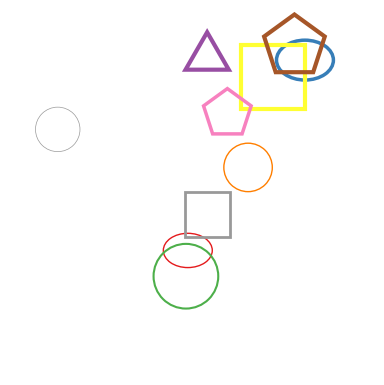[{"shape": "oval", "thickness": 1, "radius": 0.32, "center": [0.488, 0.35]}, {"shape": "oval", "thickness": 2.5, "radius": 0.37, "center": [0.792, 0.844]}, {"shape": "circle", "thickness": 1.5, "radius": 0.42, "center": [0.483, 0.283]}, {"shape": "triangle", "thickness": 3, "radius": 0.32, "center": [0.538, 0.851]}, {"shape": "circle", "thickness": 1, "radius": 0.31, "center": [0.644, 0.565]}, {"shape": "square", "thickness": 3, "radius": 0.42, "center": [0.71, 0.8]}, {"shape": "pentagon", "thickness": 3, "radius": 0.41, "center": [0.765, 0.879]}, {"shape": "pentagon", "thickness": 2.5, "radius": 0.33, "center": [0.591, 0.705]}, {"shape": "square", "thickness": 2, "radius": 0.29, "center": [0.539, 0.443]}, {"shape": "circle", "thickness": 0.5, "radius": 0.29, "center": [0.15, 0.664]}]